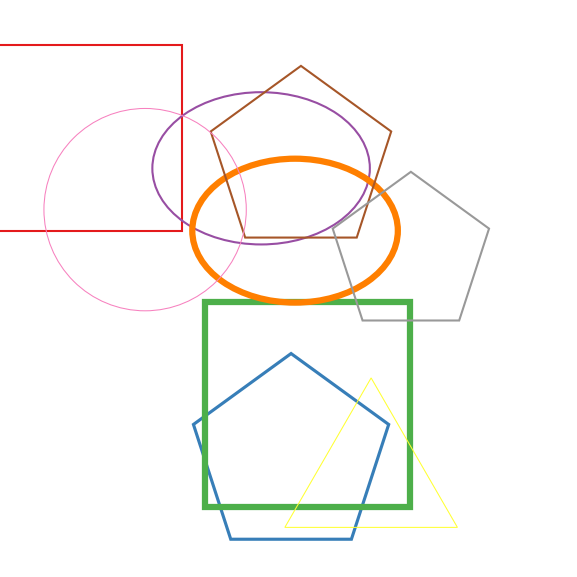[{"shape": "square", "thickness": 1, "radius": 0.8, "center": [0.155, 0.76]}, {"shape": "pentagon", "thickness": 1.5, "radius": 0.89, "center": [0.504, 0.209]}, {"shape": "square", "thickness": 3, "radius": 0.89, "center": [0.533, 0.299]}, {"shape": "oval", "thickness": 1, "radius": 0.94, "center": [0.452, 0.708]}, {"shape": "oval", "thickness": 3, "radius": 0.89, "center": [0.511, 0.6]}, {"shape": "triangle", "thickness": 0.5, "radius": 0.86, "center": [0.643, 0.172]}, {"shape": "pentagon", "thickness": 1, "radius": 0.82, "center": [0.521, 0.721]}, {"shape": "circle", "thickness": 0.5, "radius": 0.88, "center": [0.251, 0.636]}, {"shape": "pentagon", "thickness": 1, "radius": 0.71, "center": [0.711, 0.559]}]